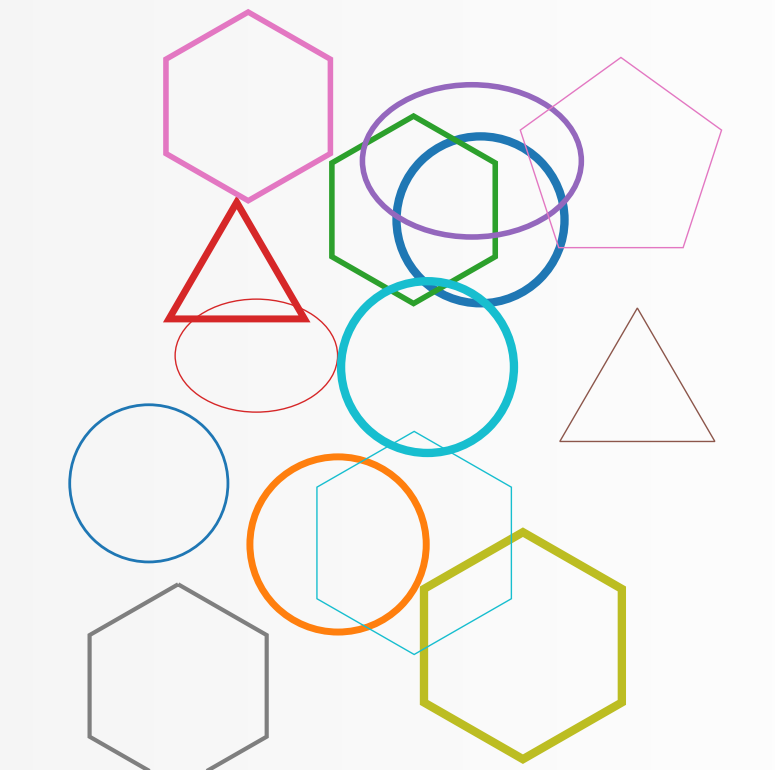[{"shape": "circle", "thickness": 3, "radius": 0.54, "center": [0.62, 0.715]}, {"shape": "circle", "thickness": 1, "radius": 0.51, "center": [0.192, 0.372]}, {"shape": "circle", "thickness": 2.5, "radius": 0.57, "center": [0.436, 0.293]}, {"shape": "hexagon", "thickness": 2, "radius": 0.61, "center": [0.534, 0.728]}, {"shape": "oval", "thickness": 0.5, "radius": 0.52, "center": [0.331, 0.538]}, {"shape": "triangle", "thickness": 2.5, "radius": 0.5, "center": [0.305, 0.636]}, {"shape": "oval", "thickness": 2, "radius": 0.71, "center": [0.609, 0.791]}, {"shape": "triangle", "thickness": 0.5, "radius": 0.58, "center": [0.822, 0.484]}, {"shape": "hexagon", "thickness": 2, "radius": 0.61, "center": [0.32, 0.862]}, {"shape": "pentagon", "thickness": 0.5, "radius": 0.68, "center": [0.801, 0.789]}, {"shape": "hexagon", "thickness": 1.5, "radius": 0.66, "center": [0.23, 0.109]}, {"shape": "hexagon", "thickness": 3, "radius": 0.74, "center": [0.675, 0.161]}, {"shape": "circle", "thickness": 3, "radius": 0.56, "center": [0.552, 0.523]}, {"shape": "hexagon", "thickness": 0.5, "radius": 0.72, "center": [0.534, 0.295]}]